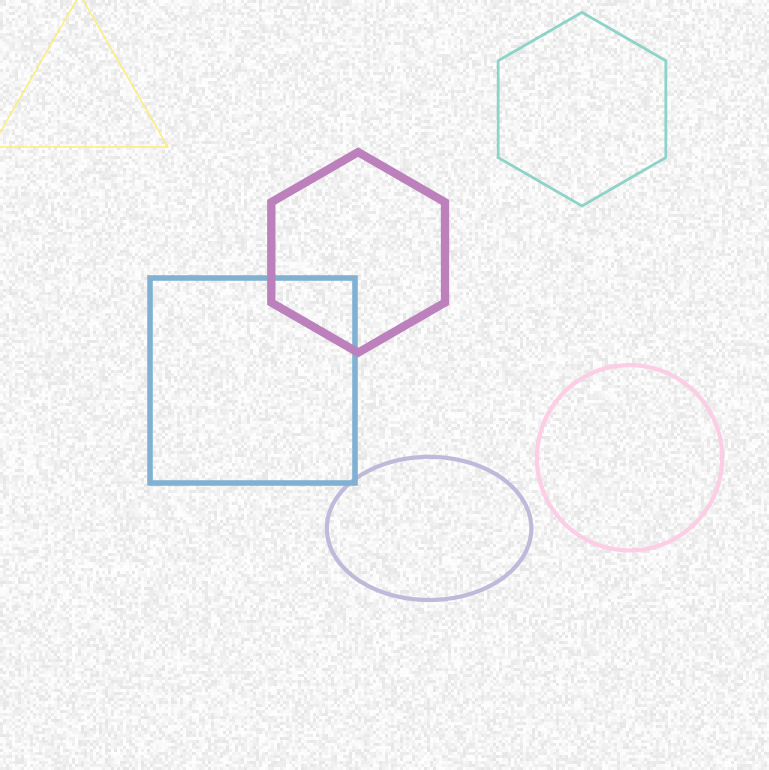[{"shape": "hexagon", "thickness": 1, "radius": 0.63, "center": [0.756, 0.858]}, {"shape": "oval", "thickness": 1.5, "radius": 0.66, "center": [0.557, 0.314]}, {"shape": "square", "thickness": 2, "radius": 0.67, "center": [0.328, 0.505]}, {"shape": "circle", "thickness": 1.5, "radius": 0.6, "center": [0.818, 0.406]}, {"shape": "hexagon", "thickness": 3, "radius": 0.65, "center": [0.465, 0.672]}, {"shape": "triangle", "thickness": 0.5, "radius": 0.66, "center": [0.104, 0.875]}]